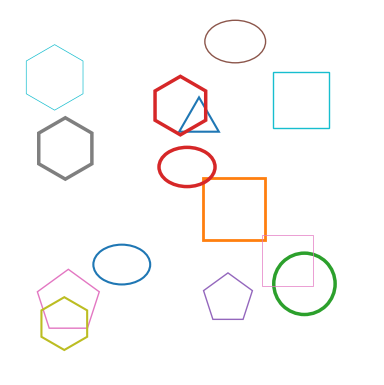[{"shape": "triangle", "thickness": 1.5, "radius": 0.3, "center": [0.517, 0.688]}, {"shape": "oval", "thickness": 1.5, "radius": 0.37, "center": [0.316, 0.313]}, {"shape": "square", "thickness": 2, "radius": 0.4, "center": [0.608, 0.457]}, {"shape": "circle", "thickness": 2.5, "radius": 0.4, "center": [0.791, 0.263]}, {"shape": "hexagon", "thickness": 2.5, "radius": 0.38, "center": [0.468, 0.726]}, {"shape": "oval", "thickness": 2.5, "radius": 0.36, "center": [0.486, 0.566]}, {"shape": "pentagon", "thickness": 1, "radius": 0.33, "center": [0.592, 0.224]}, {"shape": "oval", "thickness": 1, "radius": 0.39, "center": [0.611, 0.892]}, {"shape": "square", "thickness": 0.5, "radius": 0.33, "center": [0.747, 0.324]}, {"shape": "pentagon", "thickness": 1, "radius": 0.42, "center": [0.177, 0.216]}, {"shape": "hexagon", "thickness": 2.5, "radius": 0.4, "center": [0.17, 0.614]}, {"shape": "hexagon", "thickness": 1.5, "radius": 0.34, "center": [0.167, 0.16]}, {"shape": "square", "thickness": 1, "radius": 0.37, "center": [0.781, 0.741]}, {"shape": "hexagon", "thickness": 0.5, "radius": 0.43, "center": [0.142, 0.799]}]